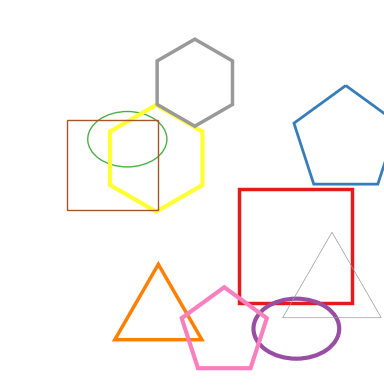[{"shape": "square", "thickness": 2.5, "radius": 0.74, "center": [0.767, 0.361]}, {"shape": "pentagon", "thickness": 2, "radius": 0.71, "center": [0.898, 0.636]}, {"shape": "oval", "thickness": 1, "radius": 0.51, "center": [0.331, 0.638]}, {"shape": "oval", "thickness": 3, "radius": 0.56, "center": [0.77, 0.146]}, {"shape": "triangle", "thickness": 2.5, "radius": 0.65, "center": [0.411, 0.183]}, {"shape": "hexagon", "thickness": 3, "radius": 0.69, "center": [0.406, 0.589]}, {"shape": "square", "thickness": 1, "radius": 0.59, "center": [0.292, 0.572]}, {"shape": "pentagon", "thickness": 3, "radius": 0.58, "center": [0.582, 0.138]}, {"shape": "hexagon", "thickness": 2.5, "radius": 0.57, "center": [0.506, 0.785]}, {"shape": "triangle", "thickness": 0.5, "radius": 0.74, "center": [0.862, 0.249]}]